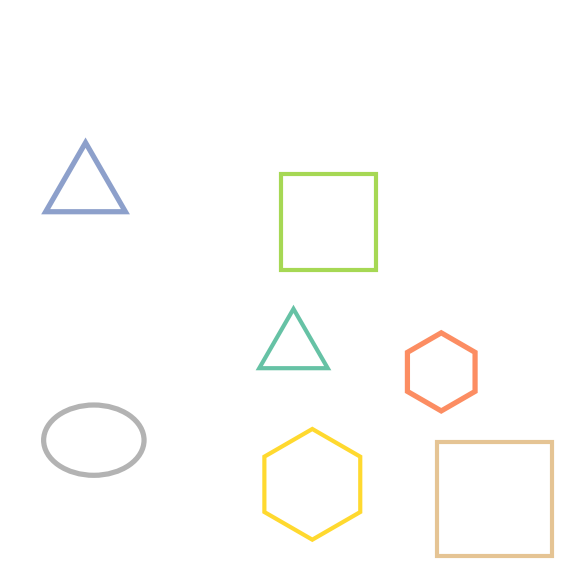[{"shape": "triangle", "thickness": 2, "radius": 0.34, "center": [0.508, 0.396]}, {"shape": "hexagon", "thickness": 2.5, "radius": 0.34, "center": [0.764, 0.355]}, {"shape": "triangle", "thickness": 2.5, "radius": 0.4, "center": [0.148, 0.672]}, {"shape": "square", "thickness": 2, "radius": 0.41, "center": [0.569, 0.615]}, {"shape": "hexagon", "thickness": 2, "radius": 0.48, "center": [0.541, 0.16]}, {"shape": "square", "thickness": 2, "radius": 0.49, "center": [0.856, 0.135]}, {"shape": "oval", "thickness": 2.5, "radius": 0.43, "center": [0.162, 0.237]}]